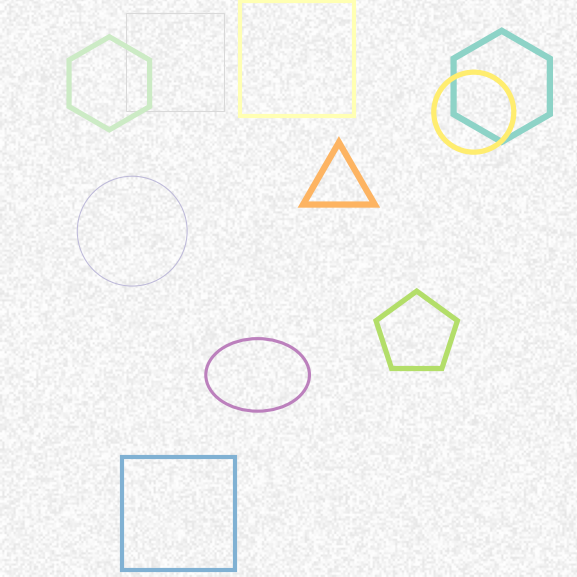[{"shape": "hexagon", "thickness": 3, "radius": 0.48, "center": [0.869, 0.85]}, {"shape": "square", "thickness": 2, "radius": 0.5, "center": [0.514, 0.898]}, {"shape": "circle", "thickness": 0.5, "radius": 0.48, "center": [0.229, 0.599]}, {"shape": "square", "thickness": 2, "radius": 0.49, "center": [0.31, 0.11]}, {"shape": "triangle", "thickness": 3, "radius": 0.36, "center": [0.587, 0.681]}, {"shape": "pentagon", "thickness": 2.5, "radius": 0.37, "center": [0.722, 0.421]}, {"shape": "square", "thickness": 0.5, "radius": 0.42, "center": [0.303, 0.892]}, {"shape": "oval", "thickness": 1.5, "radius": 0.45, "center": [0.446, 0.35]}, {"shape": "hexagon", "thickness": 2.5, "radius": 0.4, "center": [0.189, 0.855]}, {"shape": "circle", "thickness": 2.5, "radius": 0.35, "center": [0.82, 0.805]}]